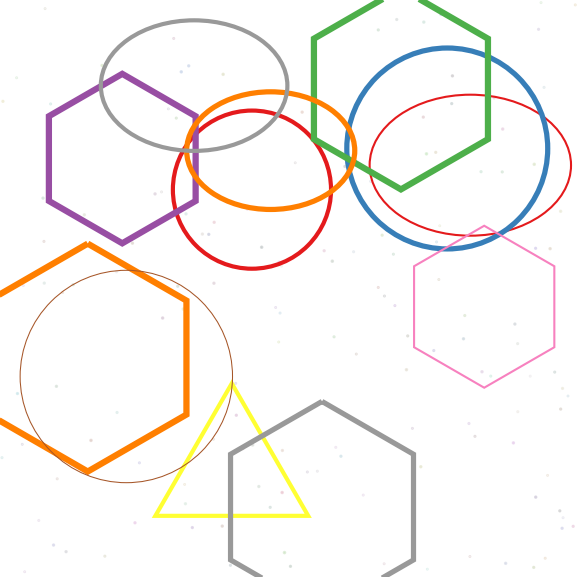[{"shape": "oval", "thickness": 1, "radius": 0.87, "center": [0.814, 0.713]}, {"shape": "circle", "thickness": 2, "radius": 0.68, "center": [0.436, 0.671]}, {"shape": "circle", "thickness": 2.5, "radius": 0.87, "center": [0.774, 0.742]}, {"shape": "hexagon", "thickness": 3, "radius": 0.87, "center": [0.694, 0.845]}, {"shape": "hexagon", "thickness": 3, "radius": 0.73, "center": [0.212, 0.725]}, {"shape": "oval", "thickness": 2.5, "radius": 0.73, "center": [0.469, 0.738]}, {"shape": "hexagon", "thickness": 3, "radius": 0.99, "center": [0.152, 0.38]}, {"shape": "triangle", "thickness": 2, "radius": 0.76, "center": [0.401, 0.182]}, {"shape": "circle", "thickness": 0.5, "radius": 0.92, "center": [0.219, 0.347]}, {"shape": "hexagon", "thickness": 1, "radius": 0.7, "center": [0.838, 0.468]}, {"shape": "hexagon", "thickness": 2.5, "radius": 0.91, "center": [0.558, 0.121]}, {"shape": "oval", "thickness": 2, "radius": 0.81, "center": [0.336, 0.851]}]